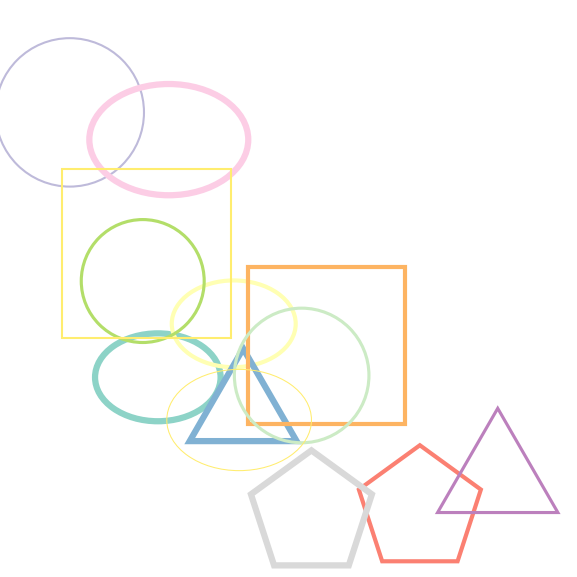[{"shape": "oval", "thickness": 3, "radius": 0.54, "center": [0.273, 0.346]}, {"shape": "oval", "thickness": 2, "radius": 0.54, "center": [0.405, 0.438]}, {"shape": "circle", "thickness": 1, "radius": 0.64, "center": [0.121, 0.805]}, {"shape": "pentagon", "thickness": 2, "radius": 0.56, "center": [0.727, 0.117]}, {"shape": "triangle", "thickness": 3, "radius": 0.53, "center": [0.421, 0.289]}, {"shape": "square", "thickness": 2, "radius": 0.68, "center": [0.566, 0.401]}, {"shape": "circle", "thickness": 1.5, "radius": 0.53, "center": [0.247, 0.512]}, {"shape": "oval", "thickness": 3, "radius": 0.69, "center": [0.292, 0.757]}, {"shape": "pentagon", "thickness": 3, "radius": 0.55, "center": [0.539, 0.109]}, {"shape": "triangle", "thickness": 1.5, "radius": 0.6, "center": [0.862, 0.172]}, {"shape": "circle", "thickness": 1.5, "radius": 0.58, "center": [0.522, 0.349]}, {"shape": "oval", "thickness": 0.5, "radius": 0.63, "center": [0.414, 0.272]}, {"shape": "square", "thickness": 1, "radius": 0.73, "center": [0.254, 0.56]}]